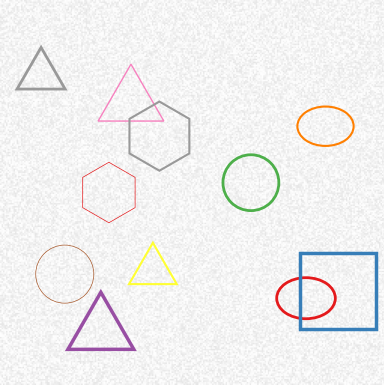[{"shape": "hexagon", "thickness": 0.5, "radius": 0.39, "center": [0.283, 0.5]}, {"shape": "oval", "thickness": 2, "radius": 0.38, "center": [0.795, 0.225]}, {"shape": "square", "thickness": 2.5, "radius": 0.49, "center": [0.879, 0.244]}, {"shape": "circle", "thickness": 2, "radius": 0.36, "center": [0.652, 0.525]}, {"shape": "triangle", "thickness": 2.5, "radius": 0.49, "center": [0.262, 0.142]}, {"shape": "oval", "thickness": 1.5, "radius": 0.37, "center": [0.845, 0.672]}, {"shape": "triangle", "thickness": 1.5, "radius": 0.36, "center": [0.397, 0.298]}, {"shape": "circle", "thickness": 0.5, "radius": 0.38, "center": [0.168, 0.288]}, {"shape": "triangle", "thickness": 1, "radius": 0.49, "center": [0.34, 0.735]}, {"shape": "hexagon", "thickness": 1.5, "radius": 0.45, "center": [0.414, 0.646]}, {"shape": "triangle", "thickness": 2, "radius": 0.36, "center": [0.107, 0.805]}]